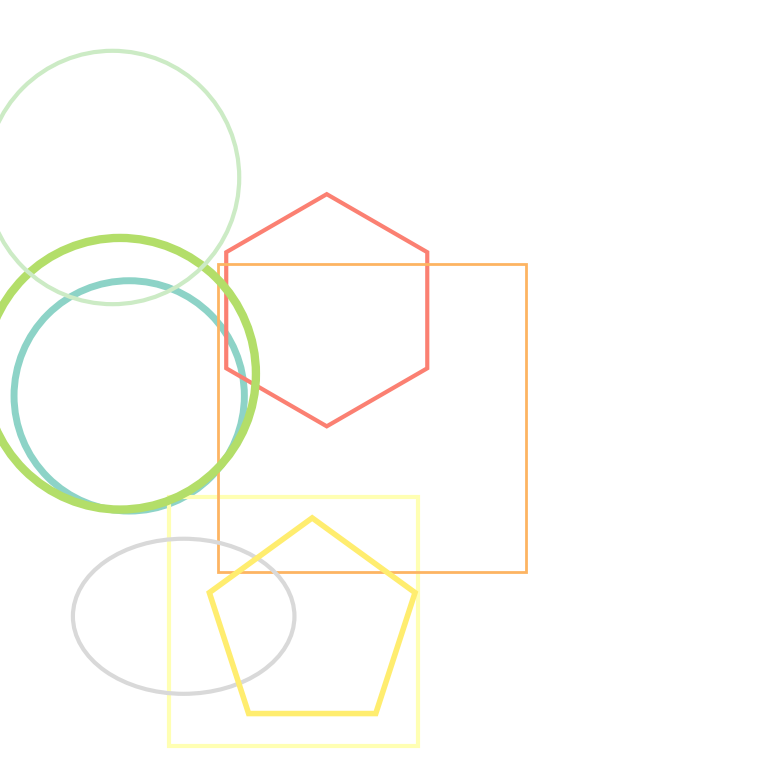[{"shape": "circle", "thickness": 2.5, "radius": 0.75, "center": [0.168, 0.486]}, {"shape": "square", "thickness": 1.5, "radius": 0.81, "center": [0.381, 0.193]}, {"shape": "hexagon", "thickness": 1.5, "radius": 0.75, "center": [0.424, 0.597]}, {"shape": "square", "thickness": 1, "radius": 1.0, "center": [0.483, 0.457]}, {"shape": "circle", "thickness": 3, "radius": 0.88, "center": [0.156, 0.515]}, {"shape": "oval", "thickness": 1.5, "radius": 0.72, "center": [0.239, 0.2]}, {"shape": "circle", "thickness": 1.5, "radius": 0.82, "center": [0.146, 0.769]}, {"shape": "pentagon", "thickness": 2, "radius": 0.7, "center": [0.405, 0.187]}]